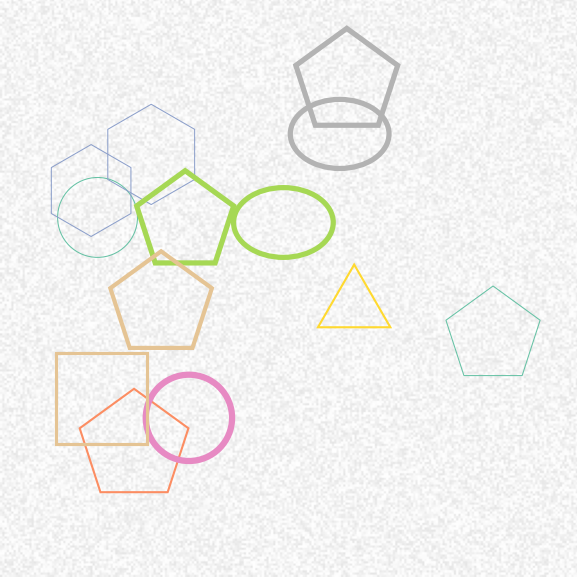[{"shape": "pentagon", "thickness": 0.5, "radius": 0.43, "center": [0.854, 0.418]}, {"shape": "circle", "thickness": 0.5, "radius": 0.35, "center": [0.169, 0.623]}, {"shape": "pentagon", "thickness": 1, "radius": 0.49, "center": [0.232, 0.227]}, {"shape": "hexagon", "thickness": 0.5, "radius": 0.43, "center": [0.262, 0.732]}, {"shape": "hexagon", "thickness": 0.5, "radius": 0.4, "center": [0.158, 0.669]}, {"shape": "circle", "thickness": 3, "radius": 0.37, "center": [0.327, 0.276]}, {"shape": "oval", "thickness": 2.5, "radius": 0.43, "center": [0.491, 0.614]}, {"shape": "pentagon", "thickness": 2.5, "radius": 0.44, "center": [0.321, 0.615]}, {"shape": "triangle", "thickness": 1, "radius": 0.36, "center": [0.613, 0.469]}, {"shape": "pentagon", "thickness": 2, "radius": 0.46, "center": [0.279, 0.472]}, {"shape": "square", "thickness": 1.5, "radius": 0.39, "center": [0.175, 0.31]}, {"shape": "pentagon", "thickness": 2.5, "radius": 0.46, "center": [0.6, 0.857]}, {"shape": "oval", "thickness": 2.5, "radius": 0.43, "center": [0.588, 0.767]}]